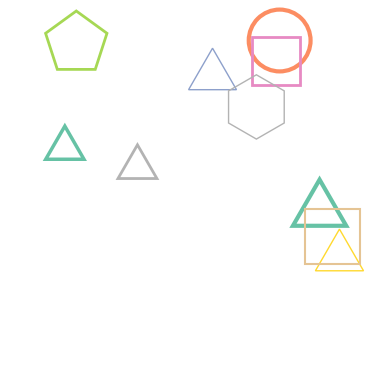[{"shape": "triangle", "thickness": 3, "radius": 0.4, "center": [0.83, 0.454]}, {"shape": "triangle", "thickness": 2.5, "radius": 0.29, "center": [0.168, 0.615]}, {"shape": "circle", "thickness": 3, "radius": 0.4, "center": [0.726, 0.895]}, {"shape": "triangle", "thickness": 1, "radius": 0.36, "center": [0.552, 0.803]}, {"shape": "square", "thickness": 2, "radius": 0.31, "center": [0.717, 0.841]}, {"shape": "pentagon", "thickness": 2, "radius": 0.42, "center": [0.198, 0.888]}, {"shape": "triangle", "thickness": 1, "radius": 0.36, "center": [0.882, 0.333]}, {"shape": "square", "thickness": 1.5, "radius": 0.36, "center": [0.864, 0.386]}, {"shape": "triangle", "thickness": 2, "radius": 0.29, "center": [0.357, 0.565]}, {"shape": "hexagon", "thickness": 1, "radius": 0.42, "center": [0.666, 0.722]}]